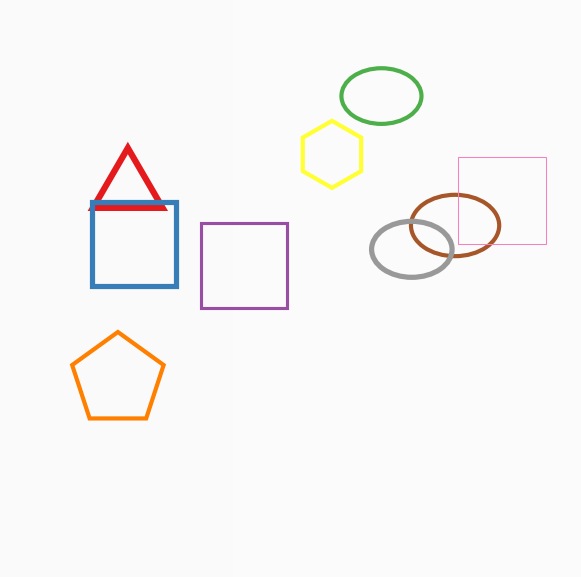[{"shape": "triangle", "thickness": 3, "radius": 0.35, "center": [0.22, 0.674]}, {"shape": "square", "thickness": 2.5, "radius": 0.36, "center": [0.23, 0.577]}, {"shape": "oval", "thickness": 2, "radius": 0.34, "center": [0.656, 0.833]}, {"shape": "square", "thickness": 1.5, "radius": 0.37, "center": [0.42, 0.539]}, {"shape": "pentagon", "thickness": 2, "radius": 0.41, "center": [0.203, 0.341]}, {"shape": "hexagon", "thickness": 2, "radius": 0.29, "center": [0.571, 0.732]}, {"shape": "oval", "thickness": 2, "radius": 0.38, "center": [0.783, 0.609]}, {"shape": "square", "thickness": 0.5, "radius": 0.38, "center": [0.864, 0.652]}, {"shape": "oval", "thickness": 2.5, "radius": 0.35, "center": [0.709, 0.567]}]